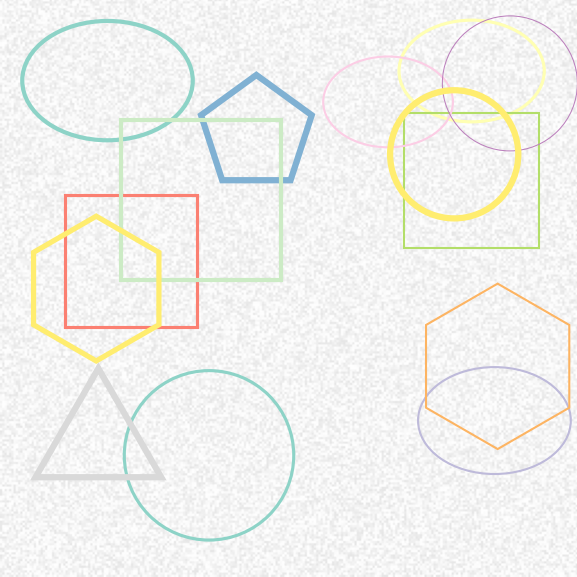[{"shape": "oval", "thickness": 2, "radius": 0.74, "center": [0.186, 0.86]}, {"shape": "circle", "thickness": 1.5, "radius": 0.73, "center": [0.362, 0.211]}, {"shape": "oval", "thickness": 1.5, "radius": 0.63, "center": [0.817, 0.876]}, {"shape": "oval", "thickness": 1, "radius": 0.66, "center": [0.856, 0.271]}, {"shape": "square", "thickness": 1.5, "radius": 0.57, "center": [0.226, 0.546]}, {"shape": "pentagon", "thickness": 3, "radius": 0.5, "center": [0.444, 0.769]}, {"shape": "hexagon", "thickness": 1, "radius": 0.72, "center": [0.862, 0.365]}, {"shape": "square", "thickness": 1, "radius": 0.58, "center": [0.816, 0.687]}, {"shape": "oval", "thickness": 1, "radius": 0.56, "center": [0.672, 0.823]}, {"shape": "triangle", "thickness": 3, "radius": 0.63, "center": [0.17, 0.236]}, {"shape": "circle", "thickness": 0.5, "radius": 0.58, "center": [0.883, 0.855]}, {"shape": "square", "thickness": 2, "radius": 0.69, "center": [0.349, 0.653]}, {"shape": "circle", "thickness": 3, "radius": 0.55, "center": [0.786, 0.732]}, {"shape": "hexagon", "thickness": 2.5, "radius": 0.63, "center": [0.167, 0.499]}]